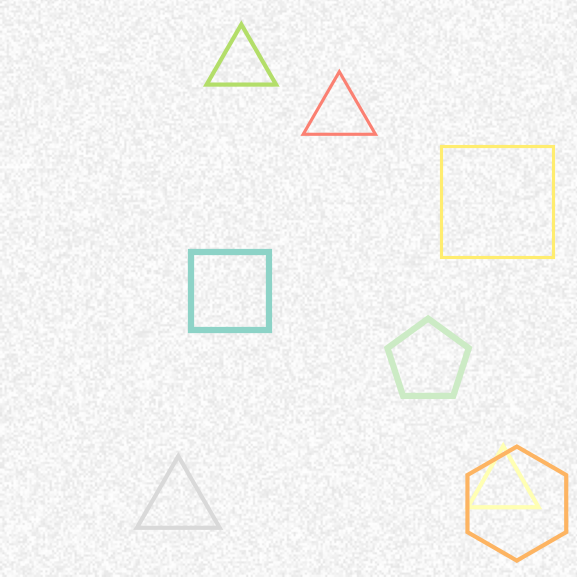[{"shape": "square", "thickness": 3, "radius": 0.34, "center": [0.399, 0.495]}, {"shape": "triangle", "thickness": 2, "radius": 0.35, "center": [0.871, 0.156]}, {"shape": "triangle", "thickness": 1.5, "radius": 0.36, "center": [0.588, 0.803]}, {"shape": "hexagon", "thickness": 2, "radius": 0.49, "center": [0.895, 0.127]}, {"shape": "triangle", "thickness": 2, "radius": 0.35, "center": [0.418, 0.887]}, {"shape": "triangle", "thickness": 2, "radius": 0.41, "center": [0.309, 0.127]}, {"shape": "pentagon", "thickness": 3, "radius": 0.37, "center": [0.741, 0.373]}, {"shape": "square", "thickness": 1.5, "radius": 0.48, "center": [0.861, 0.65]}]